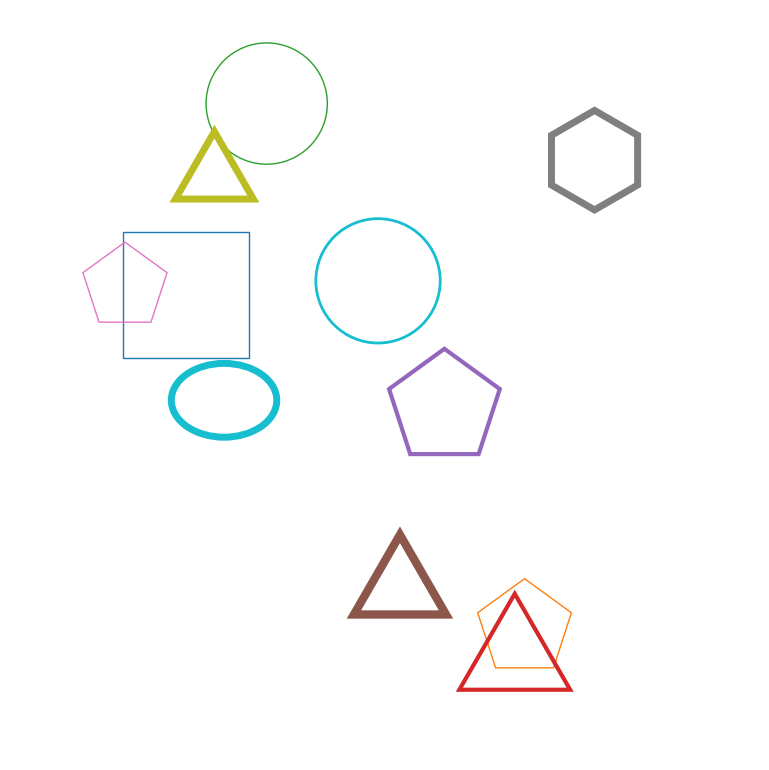[{"shape": "square", "thickness": 0.5, "radius": 0.41, "center": [0.241, 0.617]}, {"shape": "pentagon", "thickness": 0.5, "radius": 0.32, "center": [0.681, 0.184]}, {"shape": "circle", "thickness": 0.5, "radius": 0.39, "center": [0.346, 0.866]}, {"shape": "triangle", "thickness": 1.5, "radius": 0.42, "center": [0.668, 0.146]}, {"shape": "pentagon", "thickness": 1.5, "radius": 0.38, "center": [0.577, 0.471]}, {"shape": "triangle", "thickness": 3, "radius": 0.35, "center": [0.519, 0.236]}, {"shape": "pentagon", "thickness": 0.5, "radius": 0.29, "center": [0.162, 0.628]}, {"shape": "hexagon", "thickness": 2.5, "radius": 0.32, "center": [0.772, 0.792]}, {"shape": "triangle", "thickness": 2.5, "radius": 0.29, "center": [0.278, 0.771]}, {"shape": "oval", "thickness": 2.5, "radius": 0.34, "center": [0.291, 0.48]}, {"shape": "circle", "thickness": 1, "radius": 0.4, "center": [0.491, 0.635]}]